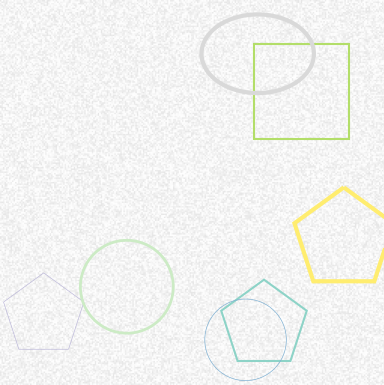[{"shape": "pentagon", "thickness": 1.5, "radius": 0.58, "center": [0.686, 0.157]}, {"shape": "pentagon", "thickness": 0.5, "radius": 0.55, "center": [0.114, 0.182]}, {"shape": "circle", "thickness": 0.5, "radius": 0.53, "center": [0.638, 0.117]}, {"shape": "square", "thickness": 1.5, "radius": 0.62, "center": [0.782, 0.763]}, {"shape": "oval", "thickness": 3, "radius": 0.73, "center": [0.669, 0.86]}, {"shape": "circle", "thickness": 2, "radius": 0.6, "center": [0.329, 0.255]}, {"shape": "pentagon", "thickness": 3, "radius": 0.67, "center": [0.893, 0.378]}]